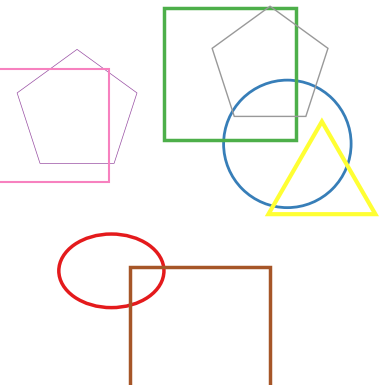[{"shape": "oval", "thickness": 2.5, "radius": 0.68, "center": [0.289, 0.297]}, {"shape": "circle", "thickness": 2, "radius": 0.83, "center": [0.746, 0.626]}, {"shape": "square", "thickness": 2.5, "radius": 0.86, "center": [0.598, 0.808]}, {"shape": "pentagon", "thickness": 0.5, "radius": 0.82, "center": [0.2, 0.708]}, {"shape": "triangle", "thickness": 3, "radius": 0.8, "center": [0.836, 0.524]}, {"shape": "square", "thickness": 2.5, "radius": 0.91, "center": [0.519, 0.123]}, {"shape": "square", "thickness": 1.5, "radius": 0.73, "center": [0.138, 0.674]}, {"shape": "pentagon", "thickness": 1, "radius": 0.79, "center": [0.701, 0.826]}]